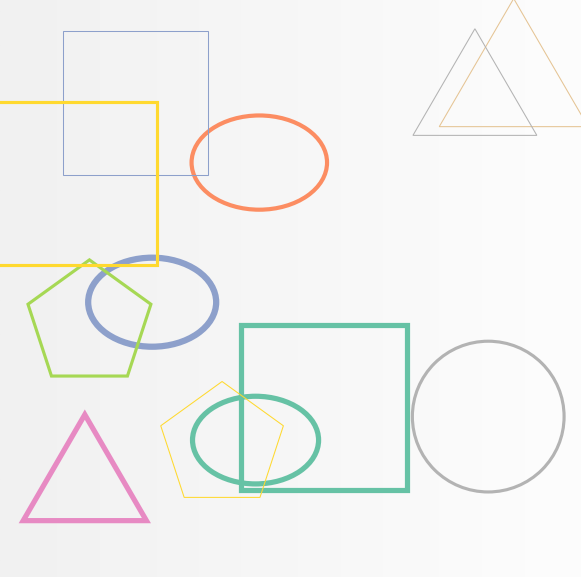[{"shape": "square", "thickness": 2.5, "radius": 0.71, "center": [0.557, 0.294]}, {"shape": "oval", "thickness": 2.5, "radius": 0.54, "center": [0.44, 0.237]}, {"shape": "oval", "thickness": 2, "radius": 0.58, "center": [0.446, 0.718]}, {"shape": "square", "thickness": 0.5, "radius": 0.63, "center": [0.233, 0.821]}, {"shape": "oval", "thickness": 3, "radius": 0.55, "center": [0.262, 0.476]}, {"shape": "triangle", "thickness": 2.5, "radius": 0.61, "center": [0.146, 0.159]}, {"shape": "pentagon", "thickness": 1.5, "radius": 0.56, "center": [0.154, 0.438]}, {"shape": "pentagon", "thickness": 0.5, "radius": 0.55, "center": [0.382, 0.228]}, {"shape": "square", "thickness": 1.5, "radius": 0.71, "center": [0.128, 0.681]}, {"shape": "triangle", "thickness": 0.5, "radius": 0.74, "center": [0.884, 0.854]}, {"shape": "triangle", "thickness": 0.5, "radius": 0.62, "center": [0.817, 0.826]}, {"shape": "circle", "thickness": 1.5, "radius": 0.65, "center": [0.84, 0.278]}]